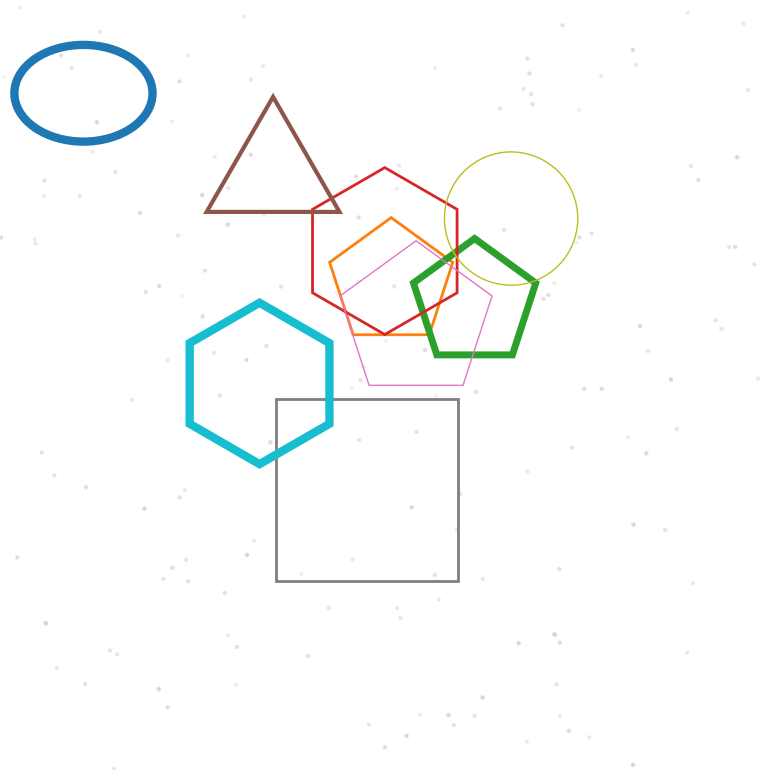[{"shape": "oval", "thickness": 3, "radius": 0.45, "center": [0.108, 0.879]}, {"shape": "pentagon", "thickness": 1, "radius": 0.42, "center": [0.508, 0.633]}, {"shape": "pentagon", "thickness": 2.5, "radius": 0.42, "center": [0.616, 0.607]}, {"shape": "hexagon", "thickness": 1, "radius": 0.54, "center": [0.5, 0.674]}, {"shape": "triangle", "thickness": 1.5, "radius": 0.5, "center": [0.355, 0.775]}, {"shape": "pentagon", "thickness": 0.5, "radius": 0.52, "center": [0.54, 0.584]}, {"shape": "square", "thickness": 1, "radius": 0.59, "center": [0.477, 0.363]}, {"shape": "circle", "thickness": 0.5, "radius": 0.43, "center": [0.664, 0.716]}, {"shape": "hexagon", "thickness": 3, "radius": 0.52, "center": [0.337, 0.502]}]